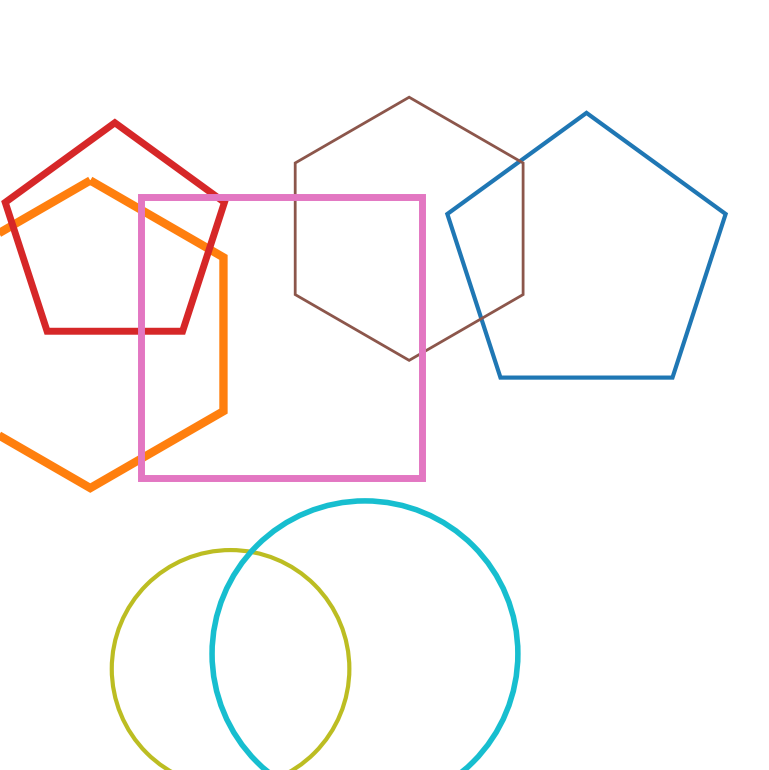[{"shape": "pentagon", "thickness": 1.5, "radius": 0.95, "center": [0.762, 0.663]}, {"shape": "hexagon", "thickness": 3, "radius": 1.0, "center": [0.117, 0.566]}, {"shape": "pentagon", "thickness": 2.5, "radius": 0.75, "center": [0.149, 0.691]}, {"shape": "hexagon", "thickness": 1, "radius": 0.85, "center": [0.531, 0.703]}, {"shape": "square", "thickness": 2.5, "radius": 0.91, "center": [0.365, 0.561]}, {"shape": "circle", "thickness": 1.5, "radius": 0.77, "center": [0.299, 0.131]}, {"shape": "circle", "thickness": 2, "radius": 0.99, "center": [0.474, 0.151]}]